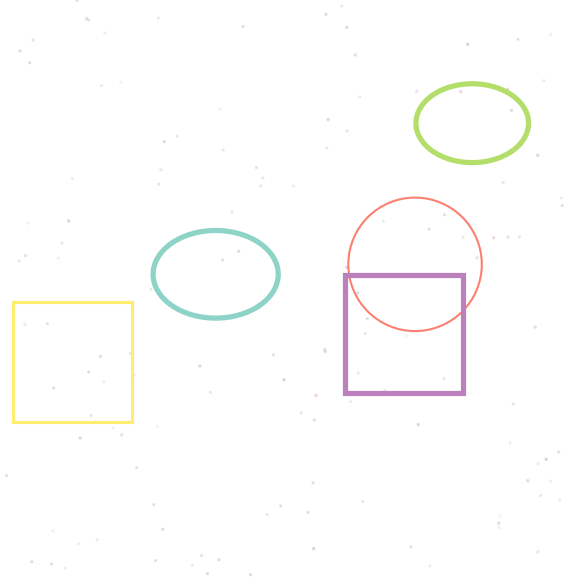[{"shape": "oval", "thickness": 2.5, "radius": 0.54, "center": [0.373, 0.524]}, {"shape": "circle", "thickness": 1, "radius": 0.58, "center": [0.719, 0.541]}, {"shape": "oval", "thickness": 2.5, "radius": 0.49, "center": [0.818, 0.786]}, {"shape": "square", "thickness": 2.5, "radius": 0.51, "center": [0.699, 0.421]}, {"shape": "square", "thickness": 1.5, "radius": 0.52, "center": [0.126, 0.372]}]